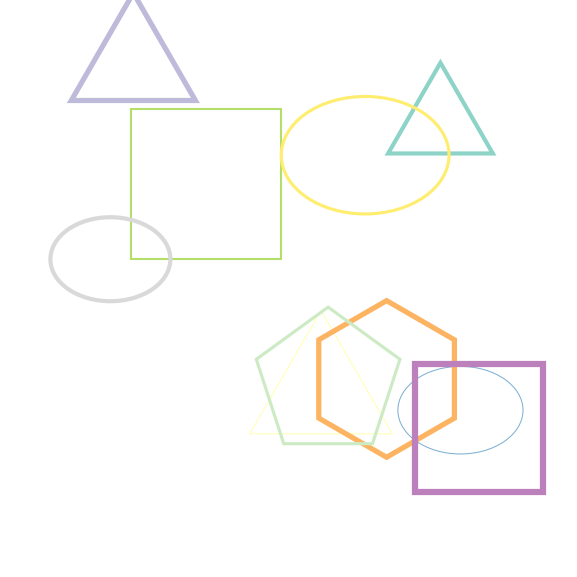[{"shape": "triangle", "thickness": 2, "radius": 0.52, "center": [0.763, 0.786]}, {"shape": "triangle", "thickness": 0.5, "radius": 0.71, "center": [0.556, 0.319]}, {"shape": "triangle", "thickness": 2.5, "radius": 0.62, "center": [0.231, 0.887]}, {"shape": "oval", "thickness": 0.5, "radius": 0.54, "center": [0.797, 0.289]}, {"shape": "hexagon", "thickness": 2.5, "radius": 0.68, "center": [0.669, 0.343]}, {"shape": "square", "thickness": 1, "radius": 0.65, "center": [0.357, 0.68]}, {"shape": "oval", "thickness": 2, "radius": 0.52, "center": [0.191, 0.55]}, {"shape": "square", "thickness": 3, "radius": 0.55, "center": [0.83, 0.258]}, {"shape": "pentagon", "thickness": 1.5, "radius": 0.65, "center": [0.568, 0.337]}, {"shape": "oval", "thickness": 1.5, "radius": 0.73, "center": [0.632, 0.73]}]